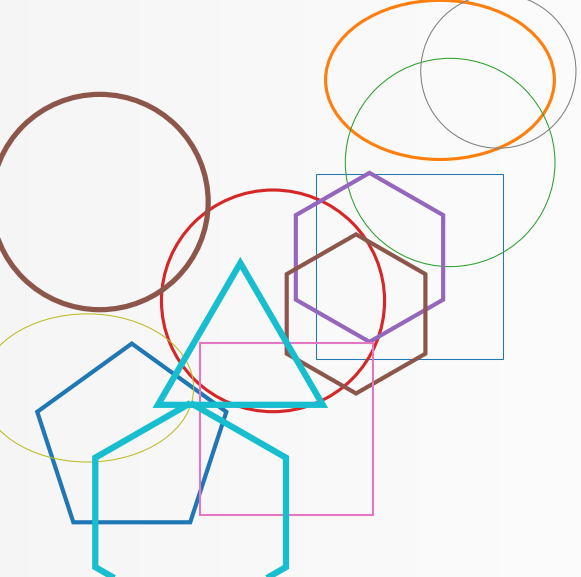[{"shape": "square", "thickness": 0.5, "radius": 0.8, "center": [0.705, 0.538]}, {"shape": "pentagon", "thickness": 2, "radius": 0.86, "center": [0.227, 0.233]}, {"shape": "oval", "thickness": 1.5, "radius": 0.98, "center": [0.757, 0.861]}, {"shape": "circle", "thickness": 0.5, "radius": 0.9, "center": [0.774, 0.718]}, {"shape": "circle", "thickness": 1.5, "radius": 0.96, "center": [0.47, 0.478]}, {"shape": "hexagon", "thickness": 2, "radius": 0.73, "center": [0.636, 0.553]}, {"shape": "hexagon", "thickness": 2, "radius": 0.69, "center": [0.613, 0.456]}, {"shape": "circle", "thickness": 2.5, "radius": 0.93, "center": [0.172, 0.649]}, {"shape": "square", "thickness": 1, "radius": 0.74, "center": [0.492, 0.256]}, {"shape": "circle", "thickness": 0.5, "radius": 0.67, "center": [0.857, 0.876]}, {"shape": "oval", "thickness": 0.5, "radius": 0.92, "center": [0.15, 0.327]}, {"shape": "hexagon", "thickness": 3, "radius": 0.95, "center": [0.328, 0.112]}, {"shape": "triangle", "thickness": 3, "radius": 0.82, "center": [0.414, 0.38]}]